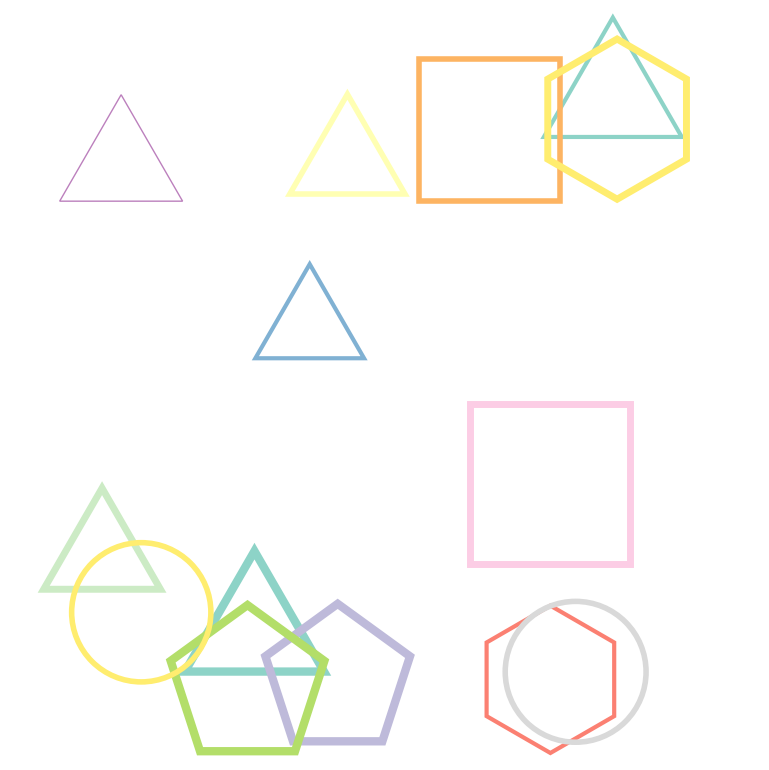[{"shape": "triangle", "thickness": 3, "radius": 0.52, "center": [0.33, 0.18]}, {"shape": "triangle", "thickness": 1.5, "radius": 0.52, "center": [0.796, 0.874]}, {"shape": "triangle", "thickness": 2, "radius": 0.43, "center": [0.451, 0.791]}, {"shape": "pentagon", "thickness": 3, "radius": 0.49, "center": [0.439, 0.117]}, {"shape": "hexagon", "thickness": 1.5, "radius": 0.48, "center": [0.715, 0.118]}, {"shape": "triangle", "thickness": 1.5, "radius": 0.41, "center": [0.402, 0.575]}, {"shape": "square", "thickness": 2, "radius": 0.46, "center": [0.636, 0.831]}, {"shape": "pentagon", "thickness": 3, "radius": 0.52, "center": [0.321, 0.109]}, {"shape": "square", "thickness": 2.5, "radius": 0.52, "center": [0.714, 0.371]}, {"shape": "circle", "thickness": 2, "radius": 0.46, "center": [0.748, 0.128]}, {"shape": "triangle", "thickness": 0.5, "radius": 0.46, "center": [0.157, 0.785]}, {"shape": "triangle", "thickness": 2.5, "radius": 0.44, "center": [0.133, 0.278]}, {"shape": "circle", "thickness": 2, "radius": 0.45, "center": [0.183, 0.205]}, {"shape": "hexagon", "thickness": 2.5, "radius": 0.52, "center": [0.801, 0.845]}]